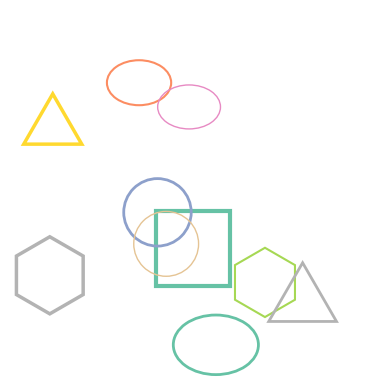[{"shape": "square", "thickness": 3, "radius": 0.49, "center": [0.501, 0.355]}, {"shape": "oval", "thickness": 2, "radius": 0.55, "center": [0.561, 0.104]}, {"shape": "oval", "thickness": 1.5, "radius": 0.42, "center": [0.361, 0.785]}, {"shape": "circle", "thickness": 2, "radius": 0.44, "center": [0.409, 0.448]}, {"shape": "oval", "thickness": 1, "radius": 0.41, "center": [0.491, 0.722]}, {"shape": "hexagon", "thickness": 1.5, "radius": 0.45, "center": [0.688, 0.266]}, {"shape": "triangle", "thickness": 2.5, "radius": 0.44, "center": [0.137, 0.669]}, {"shape": "circle", "thickness": 1, "radius": 0.42, "center": [0.432, 0.367]}, {"shape": "triangle", "thickness": 2, "radius": 0.51, "center": [0.786, 0.216]}, {"shape": "hexagon", "thickness": 2.5, "radius": 0.5, "center": [0.129, 0.285]}]